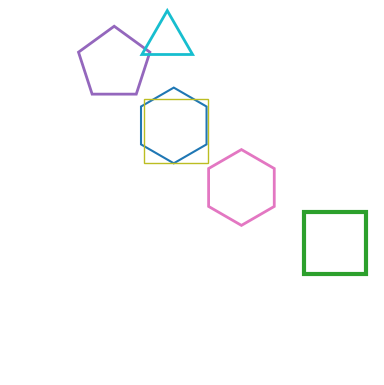[{"shape": "hexagon", "thickness": 1.5, "radius": 0.49, "center": [0.451, 0.674]}, {"shape": "square", "thickness": 3, "radius": 0.4, "center": [0.869, 0.368]}, {"shape": "pentagon", "thickness": 2, "radius": 0.49, "center": [0.297, 0.834]}, {"shape": "hexagon", "thickness": 2, "radius": 0.49, "center": [0.627, 0.513]}, {"shape": "square", "thickness": 1, "radius": 0.42, "center": [0.458, 0.66]}, {"shape": "triangle", "thickness": 2, "radius": 0.38, "center": [0.434, 0.896]}]